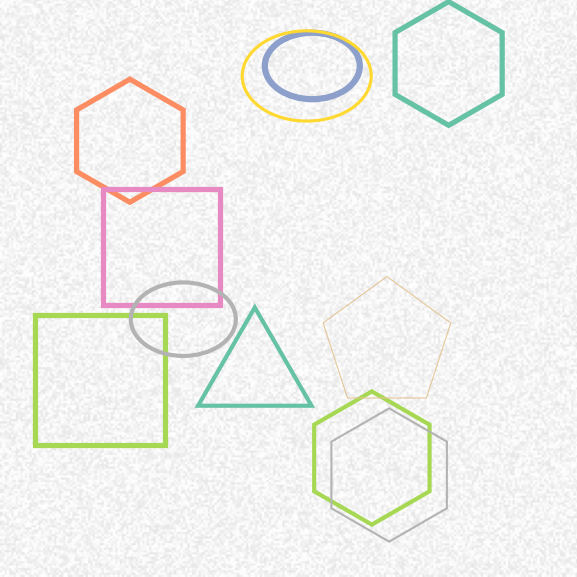[{"shape": "hexagon", "thickness": 2.5, "radius": 0.54, "center": [0.777, 0.889]}, {"shape": "triangle", "thickness": 2, "radius": 0.57, "center": [0.441, 0.353]}, {"shape": "hexagon", "thickness": 2.5, "radius": 0.53, "center": [0.225, 0.755]}, {"shape": "oval", "thickness": 3, "radius": 0.41, "center": [0.541, 0.885]}, {"shape": "square", "thickness": 2.5, "radius": 0.5, "center": [0.28, 0.571]}, {"shape": "square", "thickness": 2.5, "radius": 0.56, "center": [0.174, 0.341]}, {"shape": "hexagon", "thickness": 2, "radius": 0.58, "center": [0.644, 0.206]}, {"shape": "oval", "thickness": 1.5, "radius": 0.56, "center": [0.531, 0.868]}, {"shape": "pentagon", "thickness": 0.5, "radius": 0.58, "center": [0.67, 0.404]}, {"shape": "hexagon", "thickness": 1, "radius": 0.58, "center": [0.674, 0.177]}, {"shape": "oval", "thickness": 2, "radius": 0.45, "center": [0.317, 0.446]}]